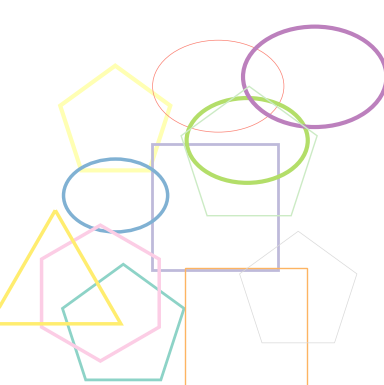[{"shape": "pentagon", "thickness": 2, "radius": 0.83, "center": [0.32, 0.148]}, {"shape": "pentagon", "thickness": 3, "radius": 0.75, "center": [0.299, 0.679]}, {"shape": "square", "thickness": 2, "radius": 0.82, "center": [0.558, 0.463]}, {"shape": "oval", "thickness": 0.5, "radius": 0.85, "center": [0.567, 0.776]}, {"shape": "oval", "thickness": 2.5, "radius": 0.68, "center": [0.3, 0.492]}, {"shape": "square", "thickness": 1, "radius": 0.79, "center": [0.639, 0.146]}, {"shape": "oval", "thickness": 3, "radius": 0.79, "center": [0.642, 0.635]}, {"shape": "hexagon", "thickness": 2.5, "radius": 0.88, "center": [0.261, 0.239]}, {"shape": "pentagon", "thickness": 0.5, "radius": 0.8, "center": [0.775, 0.239]}, {"shape": "oval", "thickness": 3, "radius": 0.93, "center": [0.818, 0.8]}, {"shape": "pentagon", "thickness": 1, "radius": 0.93, "center": [0.647, 0.59]}, {"shape": "triangle", "thickness": 2.5, "radius": 0.98, "center": [0.144, 0.257]}]